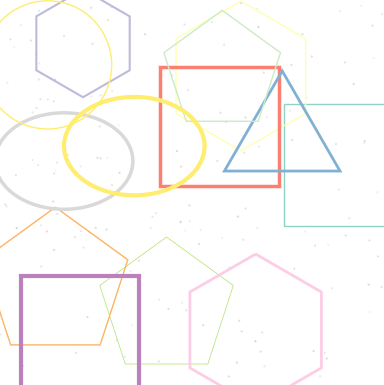[{"shape": "square", "thickness": 1, "radius": 0.79, "center": [0.896, 0.571]}, {"shape": "hexagon", "thickness": 1, "radius": 0.97, "center": [0.625, 0.803]}, {"shape": "hexagon", "thickness": 1.5, "radius": 0.7, "center": [0.216, 0.888]}, {"shape": "square", "thickness": 2.5, "radius": 0.78, "center": [0.571, 0.671]}, {"shape": "triangle", "thickness": 2, "radius": 0.87, "center": [0.733, 0.642]}, {"shape": "pentagon", "thickness": 1, "radius": 0.99, "center": [0.144, 0.264]}, {"shape": "pentagon", "thickness": 0.5, "radius": 0.91, "center": [0.433, 0.202]}, {"shape": "hexagon", "thickness": 2, "radius": 0.99, "center": [0.664, 0.143]}, {"shape": "oval", "thickness": 2.5, "radius": 0.89, "center": [0.166, 0.582]}, {"shape": "square", "thickness": 3, "radius": 0.77, "center": [0.209, 0.129]}, {"shape": "pentagon", "thickness": 1, "radius": 0.8, "center": [0.577, 0.814]}, {"shape": "circle", "thickness": 1, "radius": 0.83, "center": [0.124, 0.831]}, {"shape": "oval", "thickness": 3, "radius": 0.91, "center": [0.349, 0.621]}]